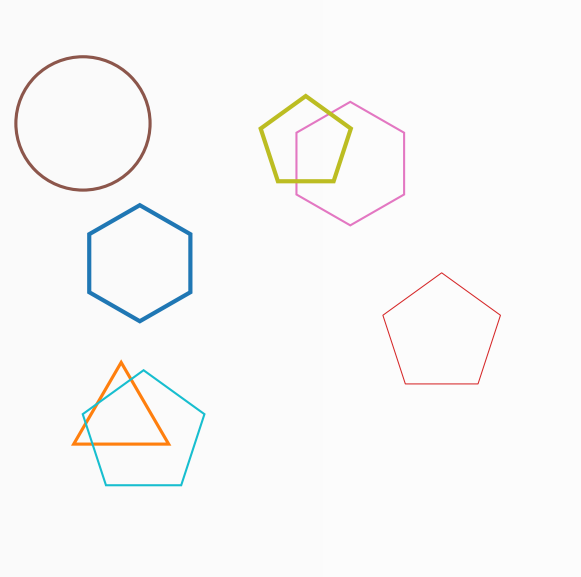[{"shape": "hexagon", "thickness": 2, "radius": 0.5, "center": [0.241, 0.543]}, {"shape": "triangle", "thickness": 1.5, "radius": 0.47, "center": [0.208, 0.277]}, {"shape": "pentagon", "thickness": 0.5, "radius": 0.53, "center": [0.76, 0.42]}, {"shape": "circle", "thickness": 1.5, "radius": 0.58, "center": [0.143, 0.785]}, {"shape": "hexagon", "thickness": 1, "radius": 0.53, "center": [0.603, 0.716]}, {"shape": "pentagon", "thickness": 2, "radius": 0.41, "center": [0.526, 0.751]}, {"shape": "pentagon", "thickness": 1, "radius": 0.55, "center": [0.247, 0.248]}]